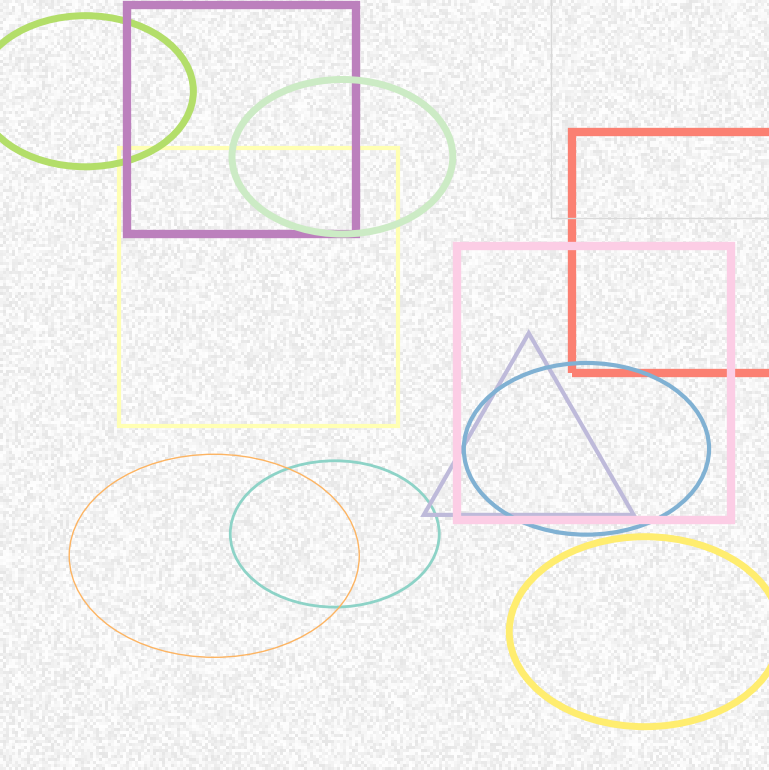[{"shape": "oval", "thickness": 1, "radius": 0.68, "center": [0.435, 0.307]}, {"shape": "square", "thickness": 1.5, "radius": 0.9, "center": [0.336, 0.627]}, {"shape": "triangle", "thickness": 1.5, "radius": 0.79, "center": [0.687, 0.41]}, {"shape": "square", "thickness": 3, "radius": 0.78, "center": [0.898, 0.672]}, {"shape": "oval", "thickness": 1.5, "radius": 0.8, "center": [0.762, 0.417]}, {"shape": "oval", "thickness": 0.5, "radius": 0.94, "center": [0.278, 0.278]}, {"shape": "oval", "thickness": 2.5, "radius": 0.7, "center": [0.111, 0.882]}, {"shape": "square", "thickness": 3, "radius": 0.89, "center": [0.771, 0.502]}, {"shape": "square", "thickness": 0.5, "radius": 0.73, "center": [0.862, 0.862]}, {"shape": "square", "thickness": 3, "radius": 0.74, "center": [0.313, 0.844]}, {"shape": "oval", "thickness": 2.5, "radius": 0.72, "center": [0.445, 0.796]}, {"shape": "oval", "thickness": 2.5, "radius": 0.88, "center": [0.838, 0.18]}]